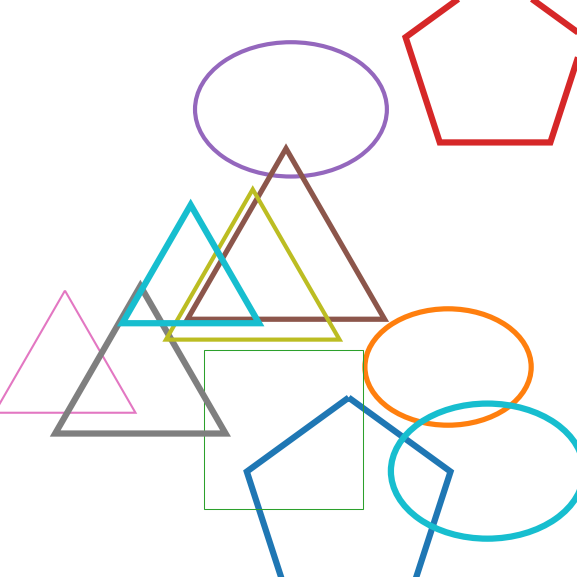[{"shape": "pentagon", "thickness": 3, "radius": 0.93, "center": [0.604, 0.125]}, {"shape": "oval", "thickness": 2.5, "radius": 0.72, "center": [0.776, 0.364]}, {"shape": "square", "thickness": 0.5, "radius": 0.69, "center": [0.491, 0.255]}, {"shape": "pentagon", "thickness": 3, "radius": 0.81, "center": [0.857, 0.884]}, {"shape": "oval", "thickness": 2, "radius": 0.83, "center": [0.504, 0.81]}, {"shape": "triangle", "thickness": 2.5, "radius": 0.99, "center": [0.495, 0.545]}, {"shape": "triangle", "thickness": 1, "radius": 0.7, "center": [0.112, 0.355]}, {"shape": "triangle", "thickness": 3, "radius": 0.85, "center": [0.243, 0.334]}, {"shape": "triangle", "thickness": 2, "radius": 0.87, "center": [0.438, 0.498]}, {"shape": "oval", "thickness": 3, "radius": 0.84, "center": [0.844, 0.183]}, {"shape": "triangle", "thickness": 3, "radius": 0.68, "center": [0.33, 0.508]}]